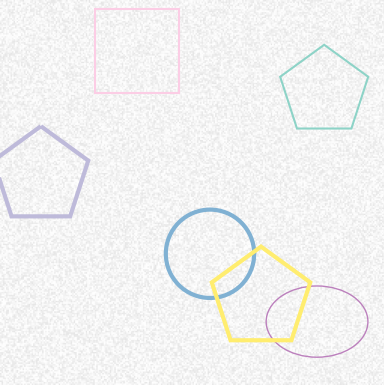[{"shape": "pentagon", "thickness": 1.5, "radius": 0.6, "center": [0.842, 0.763]}, {"shape": "pentagon", "thickness": 3, "radius": 0.65, "center": [0.106, 0.543]}, {"shape": "circle", "thickness": 3, "radius": 0.57, "center": [0.545, 0.341]}, {"shape": "square", "thickness": 1.5, "radius": 0.55, "center": [0.357, 0.867]}, {"shape": "oval", "thickness": 1, "radius": 0.66, "center": [0.823, 0.165]}, {"shape": "pentagon", "thickness": 3, "radius": 0.67, "center": [0.678, 0.225]}]